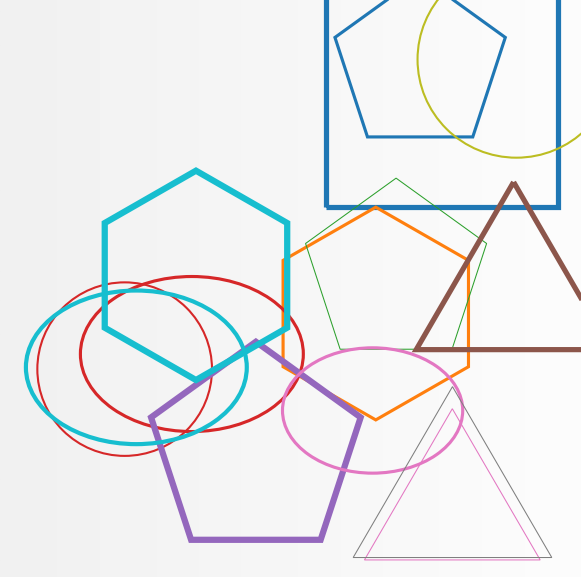[{"shape": "square", "thickness": 2.5, "radius": 1.0, "center": [0.761, 0.841]}, {"shape": "pentagon", "thickness": 1.5, "radius": 0.77, "center": [0.723, 0.887]}, {"shape": "hexagon", "thickness": 1.5, "radius": 0.92, "center": [0.647, 0.456]}, {"shape": "pentagon", "thickness": 0.5, "radius": 0.82, "center": [0.681, 0.527]}, {"shape": "circle", "thickness": 1, "radius": 0.75, "center": [0.214, 0.36]}, {"shape": "oval", "thickness": 1.5, "radius": 0.96, "center": [0.33, 0.386]}, {"shape": "pentagon", "thickness": 3, "radius": 0.95, "center": [0.44, 0.218]}, {"shape": "triangle", "thickness": 2.5, "radius": 0.97, "center": [0.884, 0.49]}, {"shape": "triangle", "thickness": 0.5, "radius": 0.87, "center": [0.778, 0.117]}, {"shape": "oval", "thickness": 1.5, "radius": 0.78, "center": [0.641, 0.288]}, {"shape": "triangle", "thickness": 0.5, "radius": 0.99, "center": [0.778, 0.132]}, {"shape": "circle", "thickness": 1, "radius": 0.85, "center": [0.889, 0.896]}, {"shape": "hexagon", "thickness": 3, "radius": 0.91, "center": [0.337, 0.522]}, {"shape": "oval", "thickness": 2, "radius": 0.95, "center": [0.235, 0.363]}]